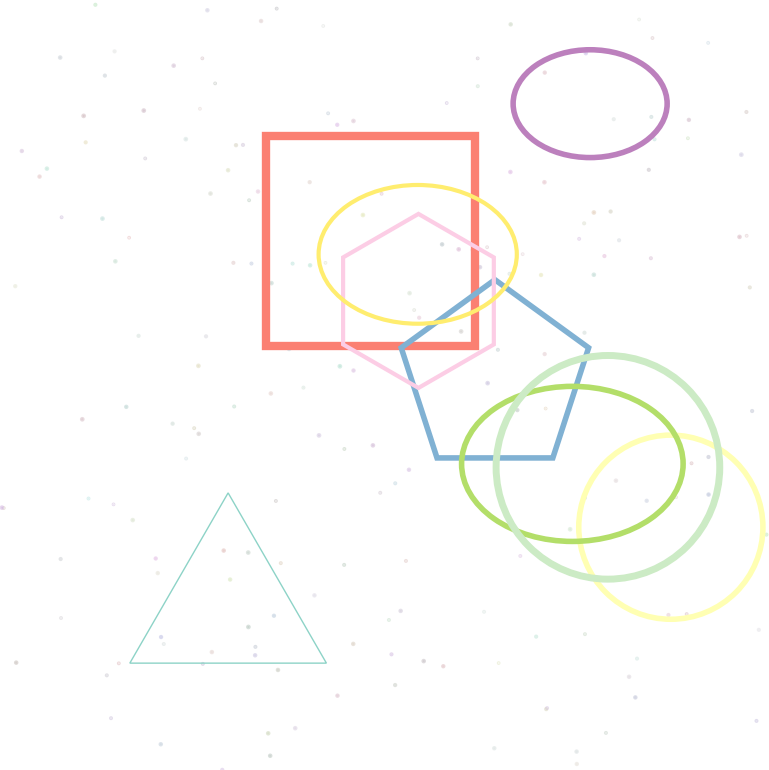[{"shape": "triangle", "thickness": 0.5, "radius": 0.74, "center": [0.296, 0.212]}, {"shape": "circle", "thickness": 2, "radius": 0.6, "center": [0.871, 0.315]}, {"shape": "square", "thickness": 3, "radius": 0.68, "center": [0.481, 0.687]}, {"shape": "pentagon", "thickness": 2, "radius": 0.64, "center": [0.643, 0.509]}, {"shape": "oval", "thickness": 2, "radius": 0.72, "center": [0.743, 0.398]}, {"shape": "hexagon", "thickness": 1.5, "radius": 0.57, "center": [0.543, 0.609]}, {"shape": "oval", "thickness": 2, "radius": 0.5, "center": [0.766, 0.865]}, {"shape": "circle", "thickness": 2.5, "radius": 0.73, "center": [0.79, 0.393]}, {"shape": "oval", "thickness": 1.5, "radius": 0.64, "center": [0.542, 0.67]}]